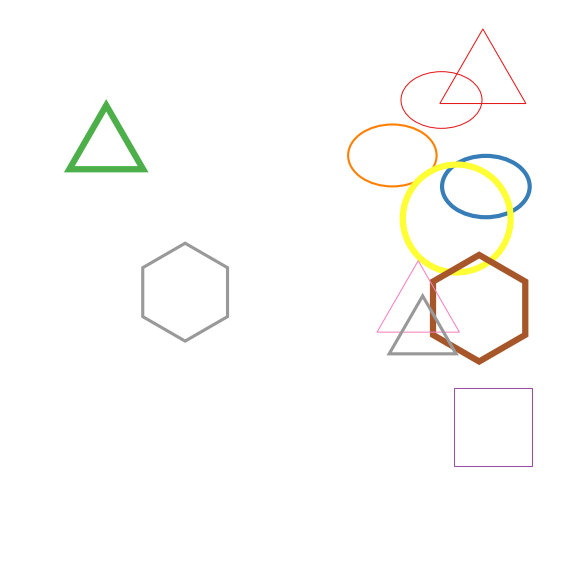[{"shape": "oval", "thickness": 0.5, "radius": 0.35, "center": [0.765, 0.826]}, {"shape": "triangle", "thickness": 0.5, "radius": 0.43, "center": [0.836, 0.863]}, {"shape": "oval", "thickness": 2, "radius": 0.38, "center": [0.841, 0.676]}, {"shape": "triangle", "thickness": 3, "radius": 0.37, "center": [0.184, 0.743]}, {"shape": "square", "thickness": 0.5, "radius": 0.34, "center": [0.854, 0.26]}, {"shape": "oval", "thickness": 1, "radius": 0.38, "center": [0.679, 0.73]}, {"shape": "circle", "thickness": 3, "radius": 0.47, "center": [0.791, 0.621]}, {"shape": "hexagon", "thickness": 3, "radius": 0.46, "center": [0.83, 0.465]}, {"shape": "triangle", "thickness": 0.5, "radius": 0.41, "center": [0.724, 0.465]}, {"shape": "triangle", "thickness": 1.5, "radius": 0.33, "center": [0.732, 0.42]}, {"shape": "hexagon", "thickness": 1.5, "radius": 0.42, "center": [0.321, 0.493]}]